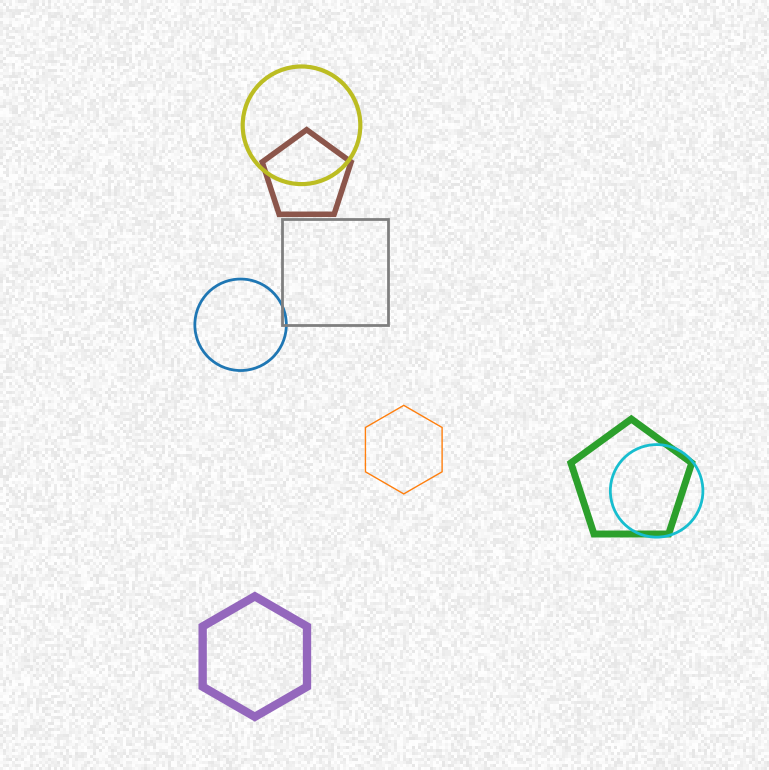[{"shape": "circle", "thickness": 1, "radius": 0.3, "center": [0.312, 0.578]}, {"shape": "hexagon", "thickness": 0.5, "radius": 0.29, "center": [0.524, 0.416]}, {"shape": "pentagon", "thickness": 2.5, "radius": 0.41, "center": [0.82, 0.373]}, {"shape": "hexagon", "thickness": 3, "radius": 0.39, "center": [0.331, 0.147]}, {"shape": "pentagon", "thickness": 2, "radius": 0.3, "center": [0.398, 0.771]}, {"shape": "square", "thickness": 1, "radius": 0.34, "center": [0.435, 0.647]}, {"shape": "circle", "thickness": 1.5, "radius": 0.38, "center": [0.392, 0.837]}, {"shape": "circle", "thickness": 1, "radius": 0.3, "center": [0.853, 0.363]}]